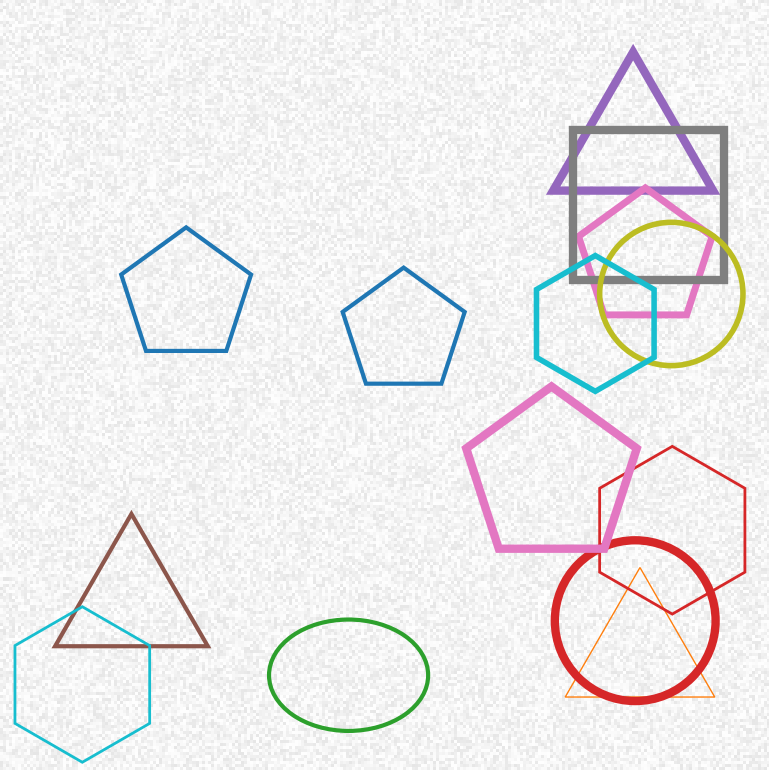[{"shape": "pentagon", "thickness": 1.5, "radius": 0.42, "center": [0.524, 0.569]}, {"shape": "pentagon", "thickness": 1.5, "radius": 0.44, "center": [0.242, 0.616]}, {"shape": "triangle", "thickness": 0.5, "radius": 0.56, "center": [0.831, 0.151]}, {"shape": "oval", "thickness": 1.5, "radius": 0.52, "center": [0.453, 0.123]}, {"shape": "circle", "thickness": 3, "radius": 0.52, "center": [0.825, 0.194]}, {"shape": "hexagon", "thickness": 1, "radius": 0.54, "center": [0.873, 0.311]}, {"shape": "triangle", "thickness": 3, "radius": 0.6, "center": [0.822, 0.812]}, {"shape": "triangle", "thickness": 1.5, "radius": 0.57, "center": [0.171, 0.218]}, {"shape": "pentagon", "thickness": 3, "radius": 0.58, "center": [0.716, 0.382]}, {"shape": "pentagon", "thickness": 2.5, "radius": 0.46, "center": [0.838, 0.665]}, {"shape": "square", "thickness": 3, "radius": 0.49, "center": [0.842, 0.734]}, {"shape": "circle", "thickness": 2, "radius": 0.47, "center": [0.872, 0.618]}, {"shape": "hexagon", "thickness": 1, "radius": 0.51, "center": [0.107, 0.111]}, {"shape": "hexagon", "thickness": 2, "radius": 0.44, "center": [0.773, 0.58]}]